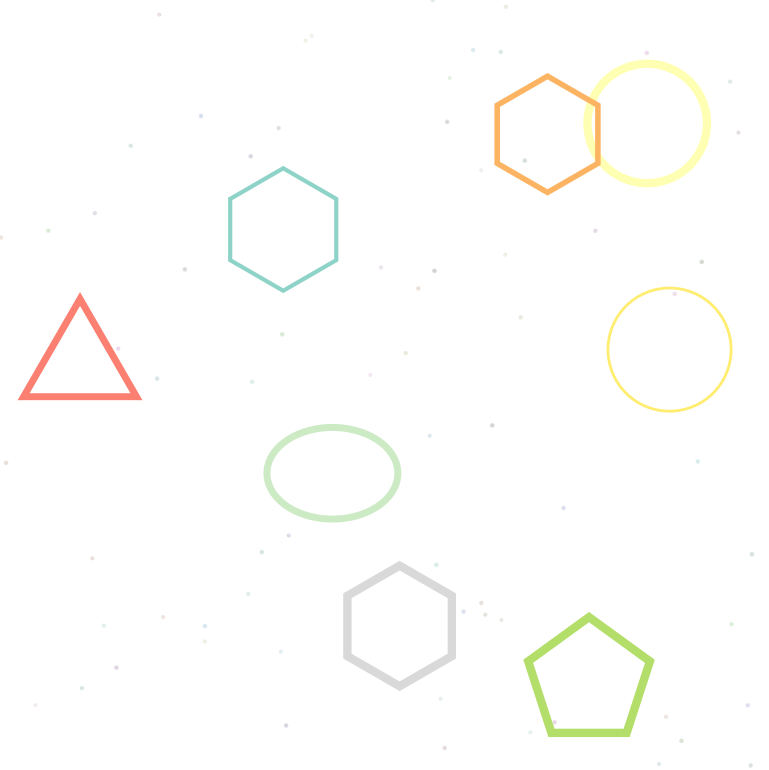[{"shape": "hexagon", "thickness": 1.5, "radius": 0.4, "center": [0.368, 0.702]}, {"shape": "circle", "thickness": 3, "radius": 0.39, "center": [0.841, 0.84]}, {"shape": "triangle", "thickness": 2.5, "radius": 0.42, "center": [0.104, 0.527]}, {"shape": "hexagon", "thickness": 2, "radius": 0.38, "center": [0.711, 0.826]}, {"shape": "pentagon", "thickness": 3, "radius": 0.42, "center": [0.765, 0.115]}, {"shape": "hexagon", "thickness": 3, "radius": 0.39, "center": [0.519, 0.187]}, {"shape": "oval", "thickness": 2.5, "radius": 0.43, "center": [0.432, 0.385]}, {"shape": "circle", "thickness": 1, "radius": 0.4, "center": [0.87, 0.546]}]